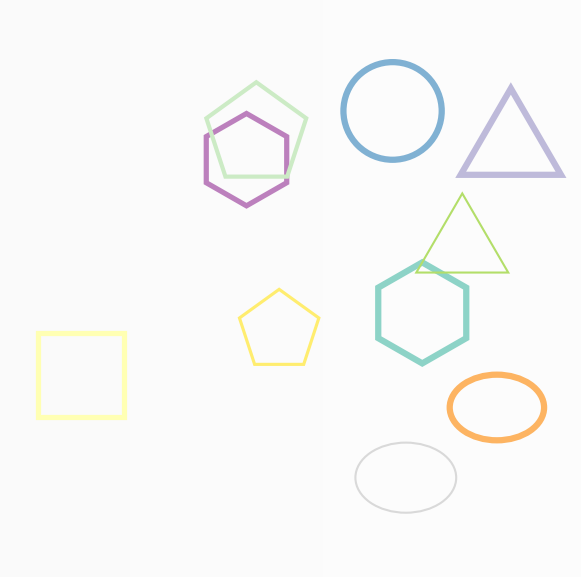[{"shape": "hexagon", "thickness": 3, "radius": 0.44, "center": [0.726, 0.457]}, {"shape": "square", "thickness": 2.5, "radius": 0.37, "center": [0.139, 0.35]}, {"shape": "triangle", "thickness": 3, "radius": 0.5, "center": [0.879, 0.746]}, {"shape": "circle", "thickness": 3, "radius": 0.42, "center": [0.675, 0.807]}, {"shape": "oval", "thickness": 3, "radius": 0.41, "center": [0.855, 0.294]}, {"shape": "triangle", "thickness": 1, "radius": 0.46, "center": [0.795, 0.573]}, {"shape": "oval", "thickness": 1, "radius": 0.43, "center": [0.698, 0.172]}, {"shape": "hexagon", "thickness": 2.5, "radius": 0.4, "center": [0.424, 0.723]}, {"shape": "pentagon", "thickness": 2, "radius": 0.45, "center": [0.441, 0.766]}, {"shape": "pentagon", "thickness": 1.5, "radius": 0.36, "center": [0.48, 0.426]}]